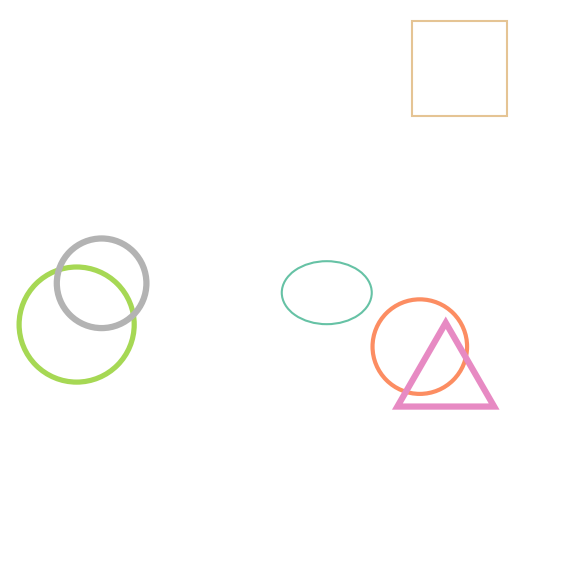[{"shape": "oval", "thickness": 1, "radius": 0.39, "center": [0.566, 0.492]}, {"shape": "circle", "thickness": 2, "radius": 0.41, "center": [0.727, 0.399]}, {"shape": "triangle", "thickness": 3, "radius": 0.48, "center": [0.772, 0.344]}, {"shape": "circle", "thickness": 2.5, "radius": 0.5, "center": [0.133, 0.437]}, {"shape": "square", "thickness": 1, "radius": 0.41, "center": [0.796, 0.88]}, {"shape": "circle", "thickness": 3, "radius": 0.39, "center": [0.176, 0.509]}]